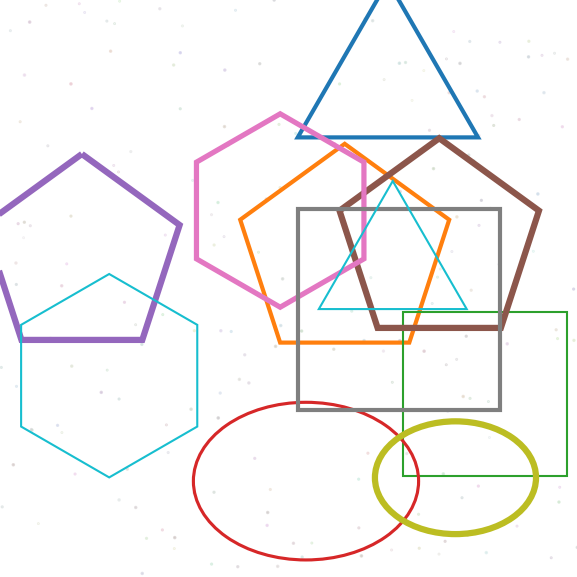[{"shape": "triangle", "thickness": 2, "radius": 0.9, "center": [0.672, 0.851]}, {"shape": "pentagon", "thickness": 2, "radius": 0.95, "center": [0.597, 0.56]}, {"shape": "square", "thickness": 1, "radius": 0.71, "center": [0.839, 0.316]}, {"shape": "oval", "thickness": 1.5, "radius": 0.97, "center": [0.53, 0.166]}, {"shape": "pentagon", "thickness": 3, "radius": 0.89, "center": [0.142, 0.555]}, {"shape": "pentagon", "thickness": 3, "radius": 0.91, "center": [0.761, 0.578]}, {"shape": "hexagon", "thickness": 2.5, "radius": 0.84, "center": [0.485, 0.635]}, {"shape": "square", "thickness": 2, "radius": 0.87, "center": [0.691, 0.463]}, {"shape": "oval", "thickness": 3, "radius": 0.7, "center": [0.789, 0.172]}, {"shape": "hexagon", "thickness": 1, "radius": 0.88, "center": [0.189, 0.349]}, {"shape": "triangle", "thickness": 1, "radius": 0.74, "center": [0.68, 0.538]}]